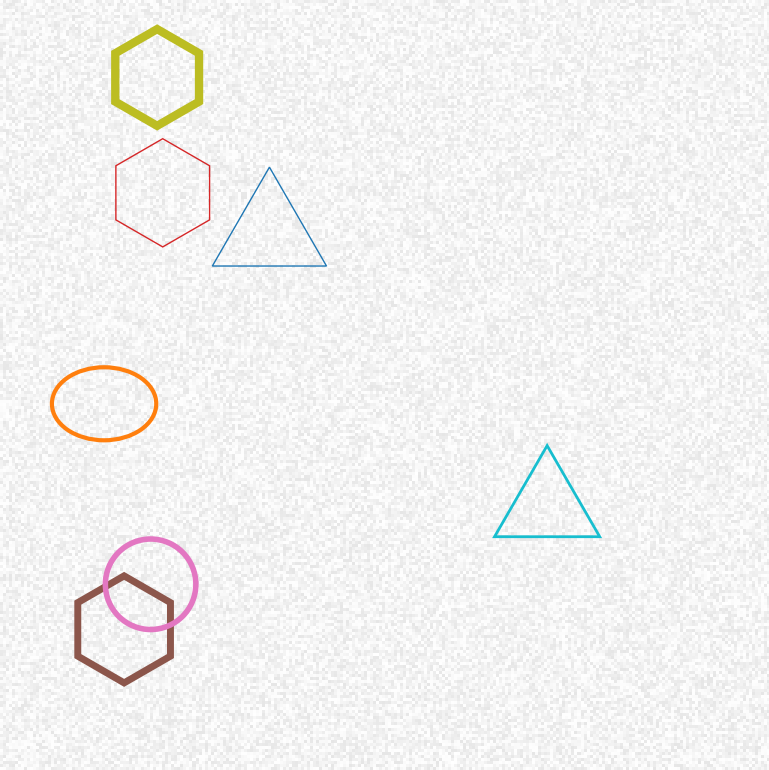[{"shape": "triangle", "thickness": 0.5, "radius": 0.43, "center": [0.35, 0.697]}, {"shape": "oval", "thickness": 1.5, "radius": 0.34, "center": [0.135, 0.476]}, {"shape": "hexagon", "thickness": 0.5, "radius": 0.35, "center": [0.211, 0.75]}, {"shape": "hexagon", "thickness": 2.5, "radius": 0.35, "center": [0.161, 0.183]}, {"shape": "circle", "thickness": 2, "radius": 0.29, "center": [0.196, 0.241]}, {"shape": "hexagon", "thickness": 3, "radius": 0.31, "center": [0.204, 0.899]}, {"shape": "triangle", "thickness": 1, "radius": 0.39, "center": [0.711, 0.342]}]